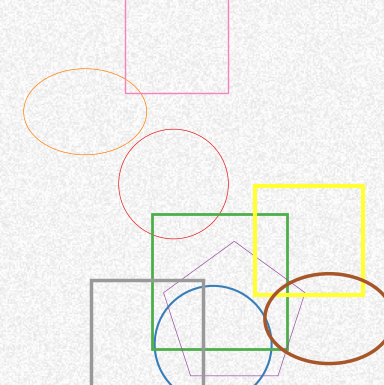[{"shape": "circle", "thickness": 0.5, "radius": 0.71, "center": [0.451, 0.522]}, {"shape": "circle", "thickness": 1.5, "radius": 0.76, "center": [0.554, 0.106]}, {"shape": "square", "thickness": 2, "radius": 0.88, "center": [0.57, 0.269]}, {"shape": "pentagon", "thickness": 0.5, "radius": 0.97, "center": [0.609, 0.18]}, {"shape": "oval", "thickness": 0.5, "radius": 0.8, "center": [0.221, 0.71]}, {"shape": "square", "thickness": 3, "radius": 0.7, "center": [0.803, 0.375]}, {"shape": "oval", "thickness": 2.5, "radius": 0.83, "center": [0.855, 0.172]}, {"shape": "square", "thickness": 1, "radius": 0.67, "center": [0.459, 0.893]}, {"shape": "square", "thickness": 2.5, "radius": 0.73, "center": [0.382, 0.127]}]